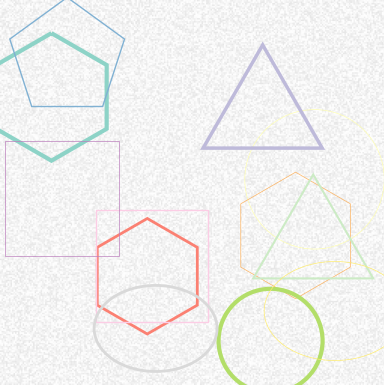[{"shape": "hexagon", "thickness": 3, "radius": 0.83, "center": [0.134, 0.748]}, {"shape": "circle", "thickness": 0.5, "radius": 0.91, "center": [0.817, 0.534]}, {"shape": "triangle", "thickness": 2.5, "radius": 0.89, "center": [0.682, 0.705]}, {"shape": "hexagon", "thickness": 2, "radius": 0.75, "center": [0.383, 0.282]}, {"shape": "pentagon", "thickness": 1, "radius": 0.78, "center": [0.174, 0.85]}, {"shape": "hexagon", "thickness": 0.5, "radius": 0.82, "center": [0.768, 0.388]}, {"shape": "circle", "thickness": 3, "radius": 0.68, "center": [0.703, 0.115]}, {"shape": "square", "thickness": 1, "radius": 0.73, "center": [0.396, 0.309]}, {"shape": "oval", "thickness": 2, "radius": 0.8, "center": [0.404, 0.147]}, {"shape": "square", "thickness": 0.5, "radius": 0.74, "center": [0.161, 0.484]}, {"shape": "triangle", "thickness": 1.5, "radius": 0.9, "center": [0.814, 0.367]}, {"shape": "oval", "thickness": 0.5, "radius": 0.92, "center": [0.87, 0.192]}]